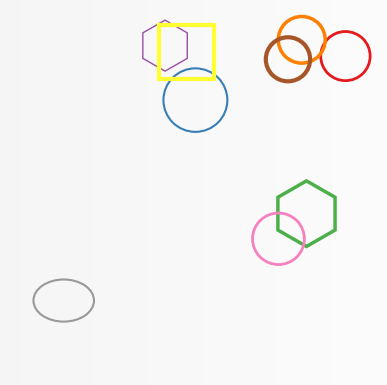[{"shape": "circle", "thickness": 2, "radius": 0.32, "center": [0.891, 0.854]}, {"shape": "circle", "thickness": 1.5, "radius": 0.41, "center": [0.504, 0.74]}, {"shape": "hexagon", "thickness": 2.5, "radius": 0.43, "center": [0.791, 0.445]}, {"shape": "hexagon", "thickness": 1, "radius": 0.33, "center": [0.426, 0.882]}, {"shape": "circle", "thickness": 2.5, "radius": 0.3, "center": [0.779, 0.897]}, {"shape": "square", "thickness": 3, "radius": 0.35, "center": [0.481, 0.864]}, {"shape": "circle", "thickness": 3, "radius": 0.29, "center": [0.743, 0.846]}, {"shape": "circle", "thickness": 2, "radius": 0.33, "center": [0.719, 0.38]}, {"shape": "oval", "thickness": 1.5, "radius": 0.39, "center": [0.164, 0.219]}]